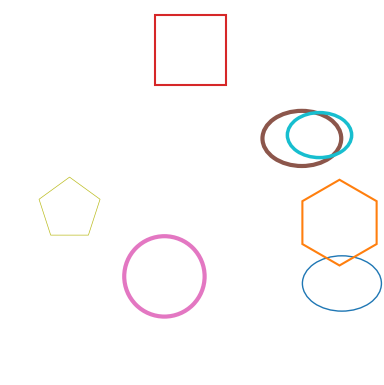[{"shape": "oval", "thickness": 1, "radius": 0.51, "center": [0.888, 0.264]}, {"shape": "hexagon", "thickness": 1.5, "radius": 0.56, "center": [0.882, 0.422]}, {"shape": "square", "thickness": 1.5, "radius": 0.46, "center": [0.495, 0.87]}, {"shape": "oval", "thickness": 3, "radius": 0.51, "center": [0.784, 0.64]}, {"shape": "circle", "thickness": 3, "radius": 0.52, "center": [0.427, 0.282]}, {"shape": "pentagon", "thickness": 0.5, "radius": 0.42, "center": [0.181, 0.457]}, {"shape": "oval", "thickness": 2.5, "radius": 0.42, "center": [0.83, 0.649]}]